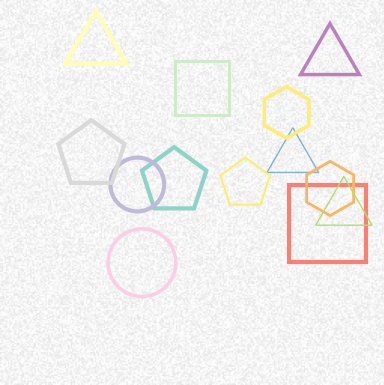[{"shape": "pentagon", "thickness": 3, "radius": 0.44, "center": [0.452, 0.53]}, {"shape": "triangle", "thickness": 3, "radius": 0.46, "center": [0.249, 0.88]}, {"shape": "circle", "thickness": 3, "radius": 0.35, "center": [0.357, 0.521]}, {"shape": "square", "thickness": 3, "radius": 0.5, "center": [0.852, 0.42]}, {"shape": "triangle", "thickness": 1, "radius": 0.39, "center": [0.761, 0.591]}, {"shape": "hexagon", "thickness": 2, "radius": 0.35, "center": [0.857, 0.511]}, {"shape": "triangle", "thickness": 1, "radius": 0.42, "center": [0.893, 0.457]}, {"shape": "circle", "thickness": 2.5, "radius": 0.44, "center": [0.369, 0.318]}, {"shape": "pentagon", "thickness": 3, "radius": 0.45, "center": [0.237, 0.598]}, {"shape": "triangle", "thickness": 2.5, "radius": 0.44, "center": [0.857, 0.85]}, {"shape": "square", "thickness": 2, "radius": 0.35, "center": [0.524, 0.772]}, {"shape": "hexagon", "thickness": 2.5, "radius": 0.33, "center": [0.744, 0.708]}, {"shape": "pentagon", "thickness": 1.5, "radius": 0.34, "center": [0.637, 0.523]}]